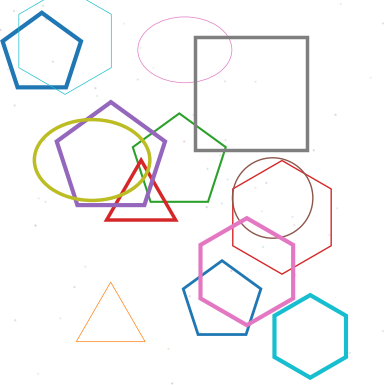[{"shape": "pentagon", "thickness": 2, "radius": 0.53, "center": [0.577, 0.217]}, {"shape": "pentagon", "thickness": 3, "radius": 0.54, "center": [0.109, 0.86]}, {"shape": "triangle", "thickness": 0.5, "radius": 0.52, "center": [0.288, 0.164]}, {"shape": "pentagon", "thickness": 1.5, "radius": 0.63, "center": [0.466, 0.578]}, {"shape": "triangle", "thickness": 2.5, "radius": 0.52, "center": [0.367, 0.48]}, {"shape": "hexagon", "thickness": 1, "radius": 0.74, "center": [0.732, 0.435]}, {"shape": "pentagon", "thickness": 3, "radius": 0.74, "center": [0.288, 0.587]}, {"shape": "circle", "thickness": 1, "radius": 0.52, "center": [0.708, 0.486]}, {"shape": "oval", "thickness": 0.5, "radius": 0.61, "center": [0.48, 0.871]}, {"shape": "hexagon", "thickness": 3, "radius": 0.69, "center": [0.641, 0.294]}, {"shape": "square", "thickness": 2.5, "radius": 0.73, "center": [0.652, 0.756]}, {"shape": "oval", "thickness": 2.5, "radius": 0.75, "center": [0.239, 0.584]}, {"shape": "hexagon", "thickness": 3, "radius": 0.54, "center": [0.806, 0.126]}, {"shape": "hexagon", "thickness": 0.5, "radius": 0.69, "center": [0.169, 0.894]}]